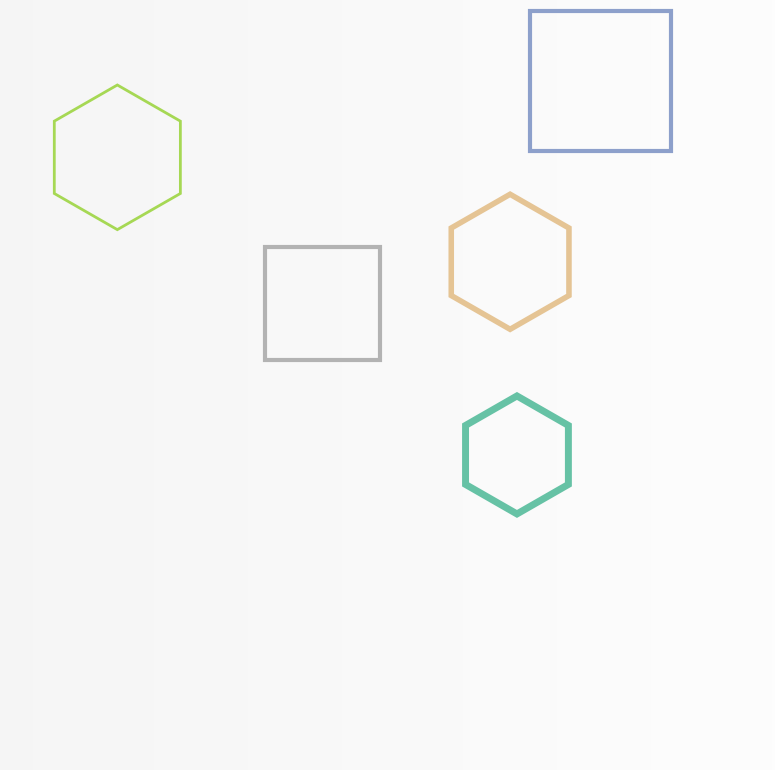[{"shape": "hexagon", "thickness": 2.5, "radius": 0.38, "center": [0.667, 0.409]}, {"shape": "square", "thickness": 1.5, "radius": 0.45, "center": [0.775, 0.895]}, {"shape": "hexagon", "thickness": 1, "radius": 0.47, "center": [0.151, 0.796]}, {"shape": "hexagon", "thickness": 2, "radius": 0.44, "center": [0.658, 0.66]}, {"shape": "square", "thickness": 1.5, "radius": 0.37, "center": [0.416, 0.606]}]